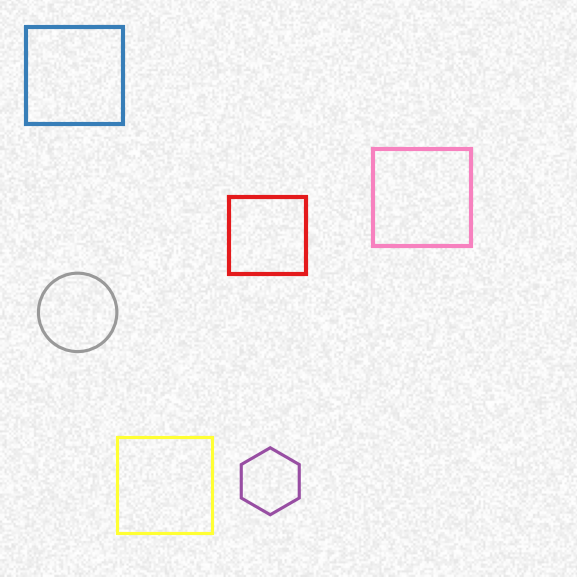[{"shape": "square", "thickness": 2, "radius": 0.33, "center": [0.463, 0.591]}, {"shape": "square", "thickness": 2, "radius": 0.42, "center": [0.129, 0.868]}, {"shape": "hexagon", "thickness": 1.5, "radius": 0.29, "center": [0.468, 0.166]}, {"shape": "square", "thickness": 1.5, "radius": 0.41, "center": [0.285, 0.16]}, {"shape": "square", "thickness": 2, "radius": 0.42, "center": [0.731, 0.657]}, {"shape": "circle", "thickness": 1.5, "radius": 0.34, "center": [0.134, 0.458]}]